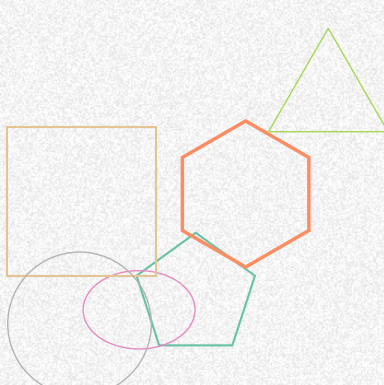[{"shape": "pentagon", "thickness": 1.5, "radius": 0.81, "center": [0.508, 0.234]}, {"shape": "hexagon", "thickness": 2.5, "radius": 0.95, "center": [0.638, 0.496]}, {"shape": "oval", "thickness": 1, "radius": 0.73, "center": [0.361, 0.195]}, {"shape": "triangle", "thickness": 1, "radius": 0.9, "center": [0.853, 0.747]}, {"shape": "square", "thickness": 1.5, "radius": 0.97, "center": [0.211, 0.476]}, {"shape": "circle", "thickness": 1, "radius": 0.93, "center": [0.207, 0.159]}]